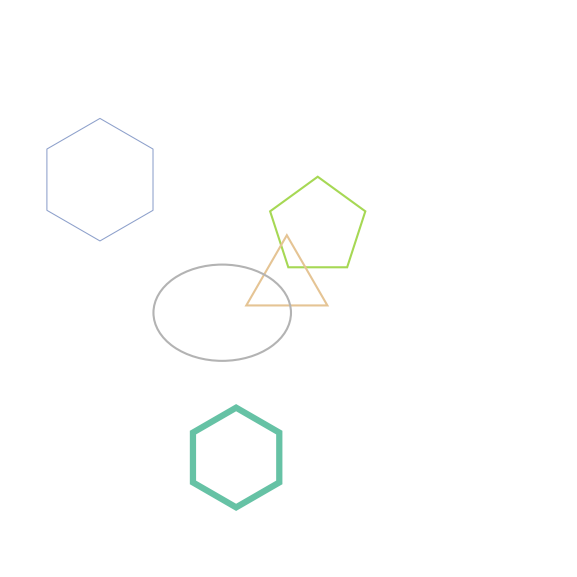[{"shape": "hexagon", "thickness": 3, "radius": 0.43, "center": [0.409, 0.207]}, {"shape": "hexagon", "thickness": 0.5, "radius": 0.53, "center": [0.173, 0.688]}, {"shape": "pentagon", "thickness": 1, "radius": 0.43, "center": [0.55, 0.606]}, {"shape": "triangle", "thickness": 1, "radius": 0.41, "center": [0.497, 0.511]}, {"shape": "oval", "thickness": 1, "radius": 0.6, "center": [0.385, 0.458]}]